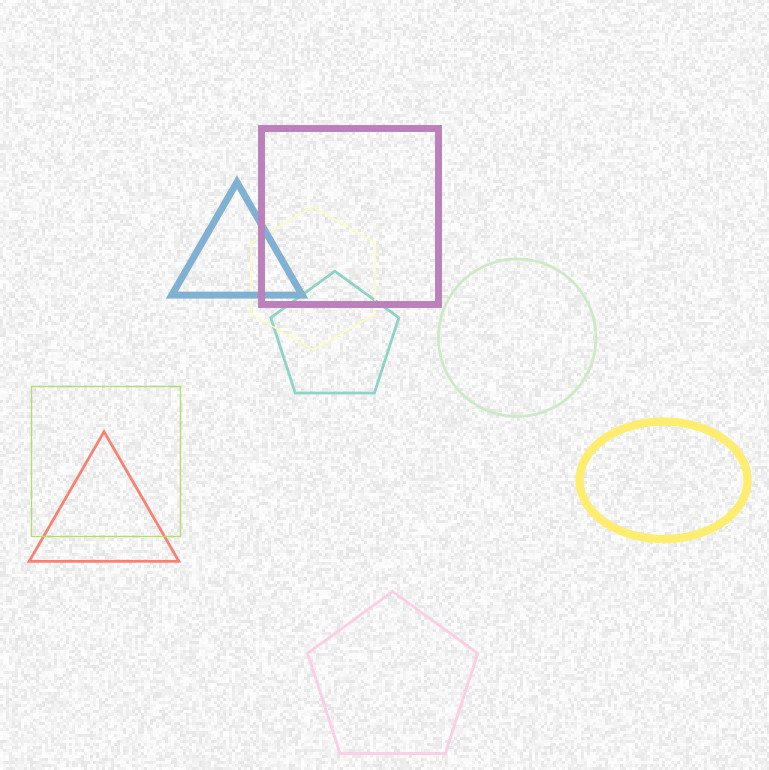[{"shape": "pentagon", "thickness": 1, "radius": 0.44, "center": [0.435, 0.56]}, {"shape": "hexagon", "thickness": 0.5, "radius": 0.46, "center": [0.407, 0.639]}, {"shape": "triangle", "thickness": 1, "radius": 0.56, "center": [0.135, 0.327]}, {"shape": "triangle", "thickness": 2.5, "radius": 0.49, "center": [0.308, 0.666]}, {"shape": "square", "thickness": 0.5, "radius": 0.48, "center": [0.137, 0.401]}, {"shape": "pentagon", "thickness": 1, "radius": 0.58, "center": [0.51, 0.115]}, {"shape": "square", "thickness": 2.5, "radius": 0.57, "center": [0.454, 0.719]}, {"shape": "circle", "thickness": 1, "radius": 0.51, "center": [0.672, 0.561]}, {"shape": "oval", "thickness": 3, "radius": 0.55, "center": [0.862, 0.376]}]